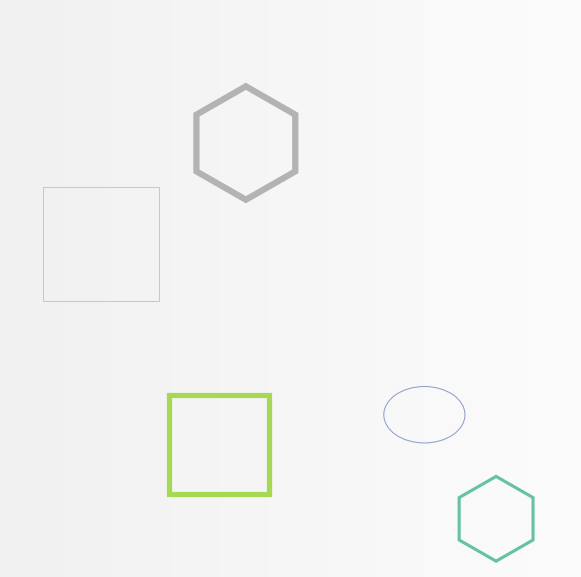[{"shape": "hexagon", "thickness": 1.5, "radius": 0.37, "center": [0.853, 0.101]}, {"shape": "oval", "thickness": 0.5, "radius": 0.35, "center": [0.73, 0.281]}, {"shape": "square", "thickness": 2.5, "radius": 0.43, "center": [0.378, 0.23]}, {"shape": "square", "thickness": 0.5, "radius": 0.5, "center": [0.174, 0.577]}, {"shape": "hexagon", "thickness": 3, "radius": 0.49, "center": [0.423, 0.751]}]